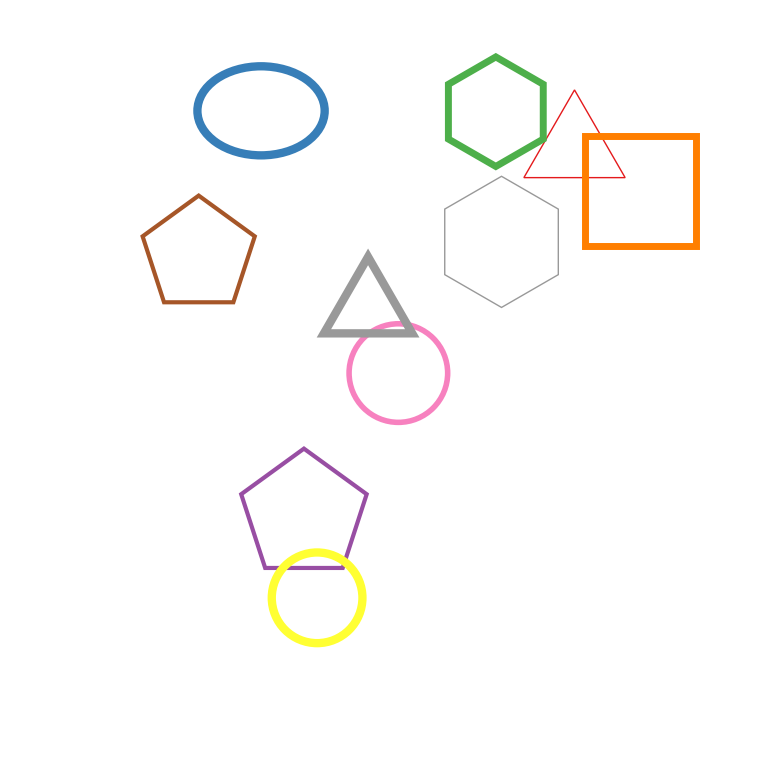[{"shape": "triangle", "thickness": 0.5, "radius": 0.38, "center": [0.746, 0.807]}, {"shape": "oval", "thickness": 3, "radius": 0.41, "center": [0.339, 0.856]}, {"shape": "hexagon", "thickness": 2.5, "radius": 0.36, "center": [0.644, 0.855]}, {"shape": "pentagon", "thickness": 1.5, "radius": 0.43, "center": [0.395, 0.332]}, {"shape": "square", "thickness": 2.5, "radius": 0.36, "center": [0.831, 0.752]}, {"shape": "circle", "thickness": 3, "radius": 0.29, "center": [0.412, 0.224]}, {"shape": "pentagon", "thickness": 1.5, "radius": 0.38, "center": [0.258, 0.669]}, {"shape": "circle", "thickness": 2, "radius": 0.32, "center": [0.517, 0.515]}, {"shape": "triangle", "thickness": 3, "radius": 0.33, "center": [0.478, 0.6]}, {"shape": "hexagon", "thickness": 0.5, "radius": 0.43, "center": [0.651, 0.686]}]